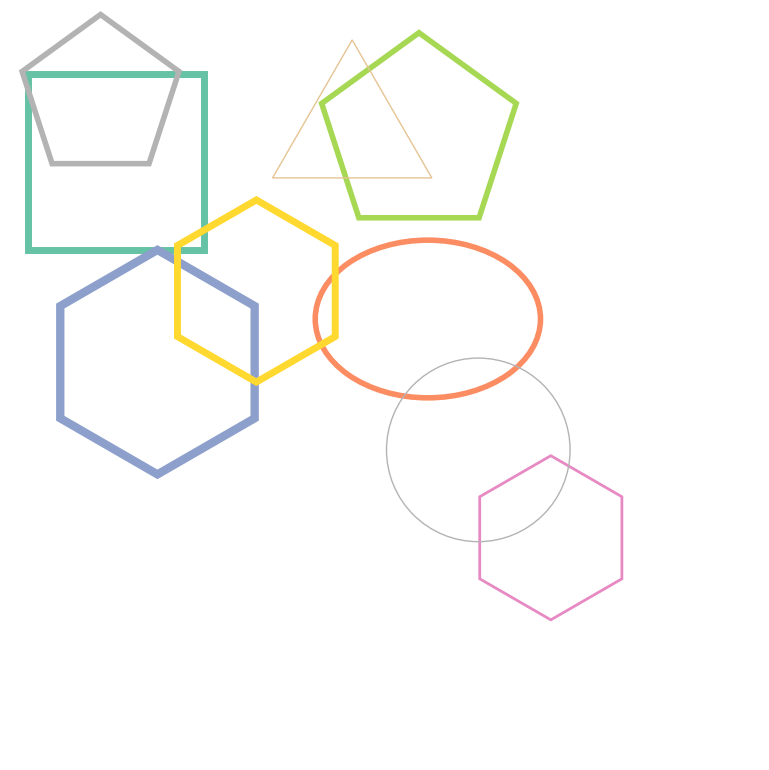[{"shape": "square", "thickness": 2.5, "radius": 0.57, "center": [0.15, 0.789]}, {"shape": "oval", "thickness": 2, "radius": 0.73, "center": [0.556, 0.586]}, {"shape": "hexagon", "thickness": 3, "radius": 0.73, "center": [0.205, 0.53]}, {"shape": "hexagon", "thickness": 1, "radius": 0.53, "center": [0.715, 0.302]}, {"shape": "pentagon", "thickness": 2, "radius": 0.66, "center": [0.544, 0.825]}, {"shape": "hexagon", "thickness": 2.5, "radius": 0.59, "center": [0.333, 0.622]}, {"shape": "triangle", "thickness": 0.5, "radius": 0.6, "center": [0.457, 0.829]}, {"shape": "pentagon", "thickness": 2, "radius": 0.54, "center": [0.131, 0.874]}, {"shape": "circle", "thickness": 0.5, "radius": 0.6, "center": [0.621, 0.416]}]